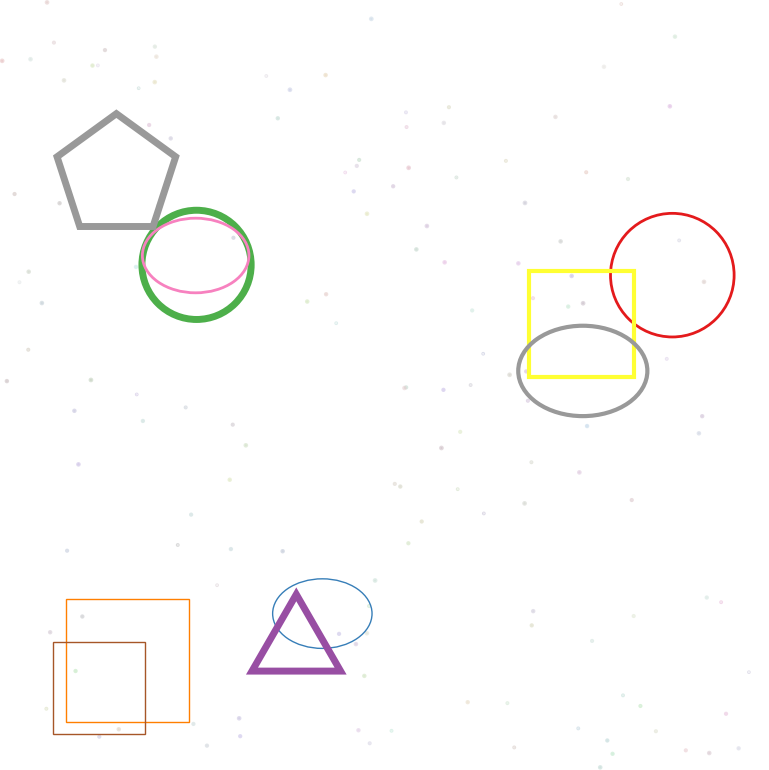[{"shape": "circle", "thickness": 1, "radius": 0.4, "center": [0.873, 0.643]}, {"shape": "oval", "thickness": 0.5, "radius": 0.32, "center": [0.419, 0.203]}, {"shape": "circle", "thickness": 2.5, "radius": 0.35, "center": [0.255, 0.656]}, {"shape": "triangle", "thickness": 2.5, "radius": 0.33, "center": [0.385, 0.162]}, {"shape": "square", "thickness": 0.5, "radius": 0.4, "center": [0.165, 0.143]}, {"shape": "square", "thickness": 1.5, "radius": 0.34, "center": [0.755, 0.579]}, {"shape": "square", "thickness": 0.5, "radius": 0.3, "center": [0.129, 0.106]}, {"shape": "oval", "thickness": 1, "radius": 0.35, "center": [0.254, 0.668]}, {"shape": "pentagon", "thickness": 2.5, "radius": 0.4, "center": [0.151, 0.771]}, {"shape": "oval", "thickness": 1.5, "radius": 0.42, "center": [0.757, 0.518]}]